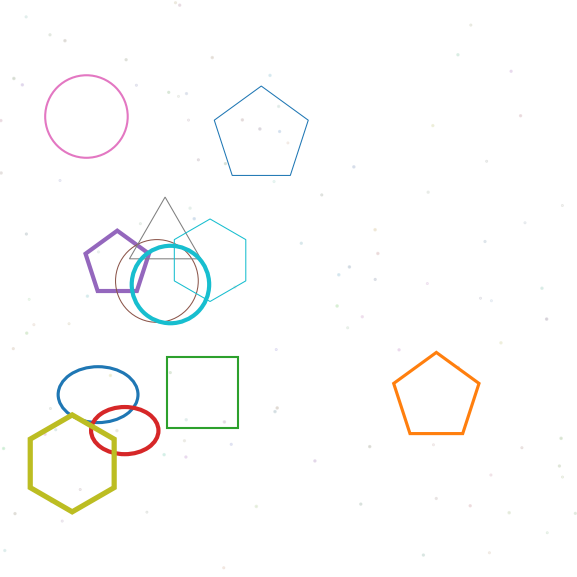[{"shape": "pentagon", "thickness": 0.5, "radius": 0.43, "center": [0.452, 0.765]}, {"shape": "oval", "thickness": 1.5, "radius": 0.35, "center": [0.17, 0.316]}, {"shape": "pentagon", "thickness": 1.5, "radius": 0.39, "center": [0.756, 0.311]}, {"shape": "square", "thickness": 1, "radius": 0.31, "center": [0.35, 0.319]}, {"shape": "oval", "thickness": 2, "radius": 0.29, "center": [0.216, 0.254]}, {"shape": "pentagon", "thickness": 2, "radius": 0.29, "center": [0.203, 0.542]}, {"shape": "circle", "thickness": 0.5, "radius": 0.36, "center": [0.272, 0.513]}, {"shape": "circle", "thickness": 1, "radius": 0.36, "center": [0.15, 0.797]}, {"shape": "triangle", "thickness": 0.5, "radius": 0.36, "center": [0.286, 0.587]}, {"shape": "hexagon", "thickness": 2.5, "radius": 0.42, "center": [0.125, 0.197]}, {"shape": "circle", "thickness": 2, "radius": 0.34, "center": [0.295, 0.506]}, {"shape": "hexagon", "thickness": 0.5, "radius": 0.36, "center": [0.364, 0.549]}]